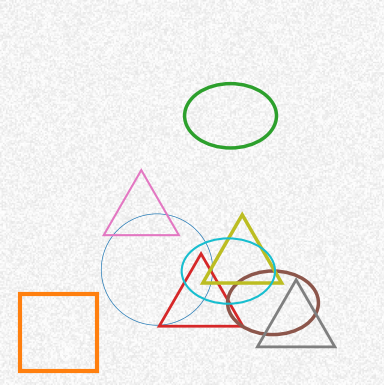[{"shape": "circle", "thickness": 0.5, "radius": 0.72, "center": [0.408, 0.3]}, {"shape": "square", "thickness": 3, "radius": 0.5, "center": [0.152, 0.135]}, {"shape": "oval", "thickness": 2.5, "radius": 0.6, "center": [0.599, 0.699]}, {"shape": "triangle", "thickness": 2, "radius": 0.63, "center": [0.522, 0.215]}, {"shape": "oval", "thickness": 2.5, "radius": 0.59, "center": [0.709, 0.213]}, {"shape": "triangle", "thickness": 1.5, "radius": 0.56, "center": [0.367, 0.446]}, {"shape": "triangle", "thickness": 2, "radius": 0.58, "center": [0.769, 0.157]}, {"shape": "triangle", "thickness": 2.5, "radius": 0.59, "center": [0.629, 0.324]}, {"shape": "oval", "thickness": 1.5, "radius": 0.61, "center": [0.593, 0.296]}]